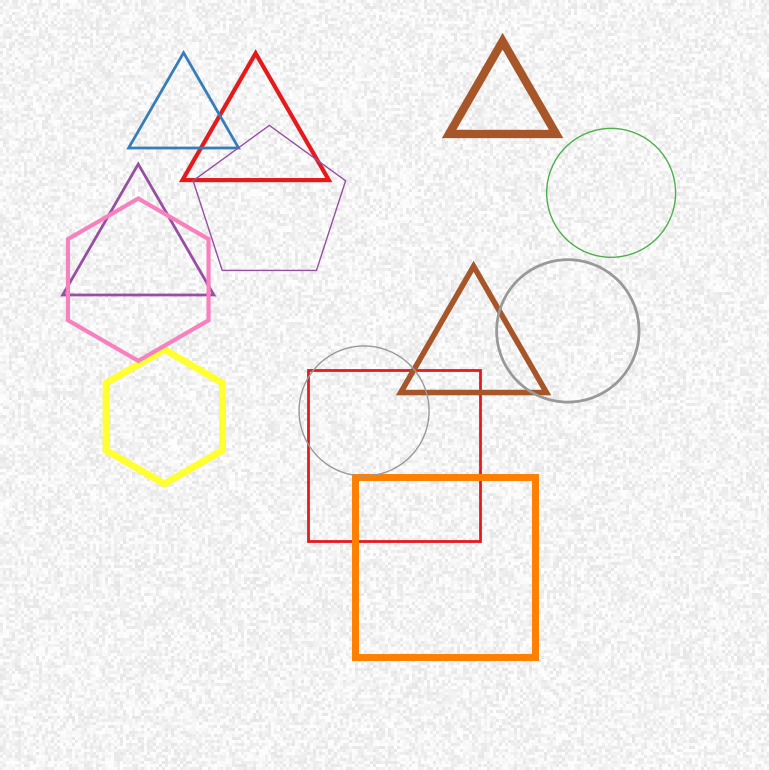[{"shape": "square", "thickness": 1, "radius": 0.56, "center": [0.511, 0.408]}, {"shape": "triangle", "thickness": 1.5, "radius": 0.55, "center": [0.332, 0.821]}, {"shape": "triangle", "thickness": 1, "radius": 0.41, "center": [0.238, 0.849]}, {"shape": "circle", "thickness": 0.5, "radius": 0.42, "center": [0.794, 0.75]}, {"shape": "triangle", "thickness": 1, "radius": 0.57, "center": [0.18, 0.674]}, {"shape": "pentagon", "thickness": 0.5, "radius": 0.52, "center": [0.35, 0.733]}, {"shape": "square", "thickness": 2.5, "radius": 0.58, "center": [0.578, 0.264]}, {"shape": "hexagon", "thickness": 2.5, "radius": 0.44, "center": [0.213, 0.459]}, {"shape": "triangle", "thickness": 2, "radius": 0.55, "center": [0.615, 0.545]}, {"shape": "triangle", "thickness": 3, "radius": 0.4, "center": [0.653, 0.866]}, {"shape": "hexagon", "thickness": 1.5, "radius": 0.53, "center": [0.18, 0.637]}, {"shape": "circle", "thickness": 0.5, "radius": 0.42, "center": [0.473, 0.466]}, {"shape": "circle", "thickness": 1, "radius": 0.46, "center": [0.737, 0.57]}]